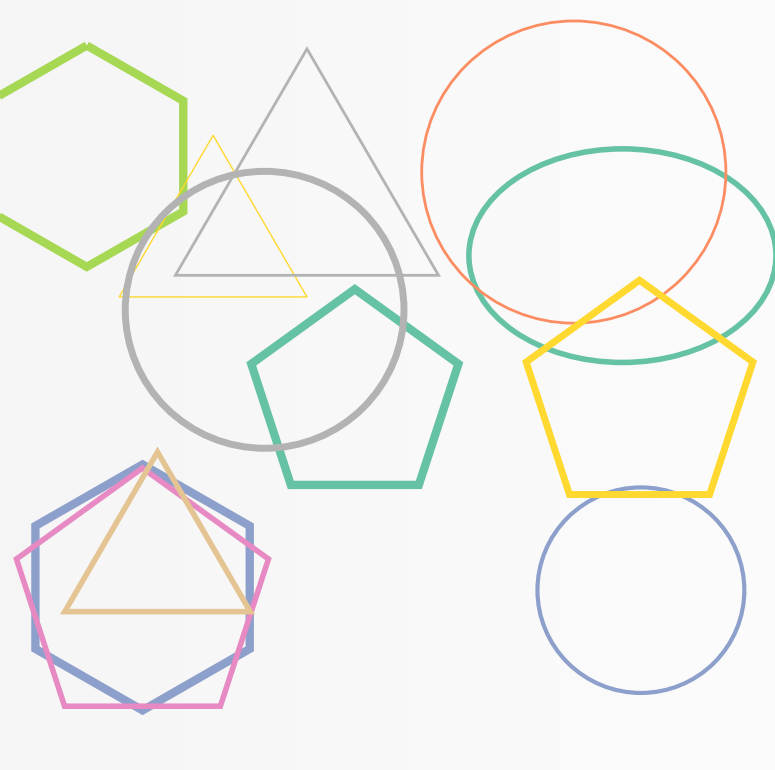[{"shape": "pentagon", "thickness": 3, "radius": 0.7, "center": [0.458, 0.484]}, {"shape": "oval", "thickness": 2, "radius": 0.99, "center": [0.803, 0.668]}, {"shape": "circle", "thickness": 1, "radius": 0.98, "center": [0.74, 0.777]}, {"shape": "circle", "thickness": 1.5, "radius": 0.67, "center": [0.827, 0.234]}, {"shape": "hexagon", "thickness": 3, "radius": 0.8, "center": [0.184, 0.237]}, {"shape": "pentagon", "thickness": 2, "radius": 0.85, "center": [0.184, 0.221]}, {"shape": "hexagon", "thickness": 3, "radius": 0.72, "center": [0.112, 0.797]}, {"shape": "pentagon", "thickness": 2.5, "radius": 0.77, "center": [0.825, 0.482]}, {"shape": "triangle", "thickness": 0.5, "radius": 0.7, "center": [0.275, 0.684]}, {"shape": "triangle", "thickness": 2, "radius": 0.69, "center": [0.203, 0.275]}, {"shape": "circle", "thickness": 2.5, "radius": 0.9, "center": [0.341, 0.598]}, {"shape": "triangle", "thickness": 1, "radius": 0.98, "center": [0.396, 0.74]}]